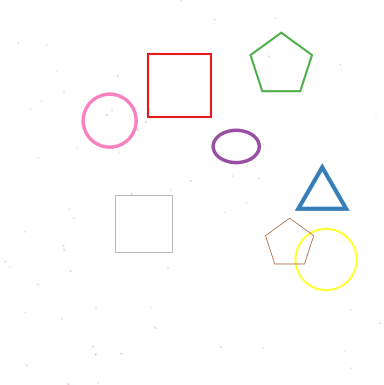[{"shape": "square", "thickness": 1.5, "radius": 0.41, "center": [0.467, 0.779]}, {"shape": "triangle", "thickness": 3, "radius": 0.36, "center": [0.837, 0.494]}, {"shape": "pentagon", "thickness": 1.5, "radius": 0.42, "center": [0.731, 0.831]}, {"shape": "oval", "thickness": 2.5, "radius": 0.3, "center": [0.614, 0.62]}, {"shape": "circle", "thickness": 1.5, "radius": 0.4, "center": [0.847, 0.326]}, {"shape": "pentagon", "thickness": 0.5, "radius": 0.33, "center": [0.752, 0.368]}, {"shape": "circle", "thickness": 2.5, "radius": 0.34, "center": [0.285, 0.687]}, {"shape": "square", "thickness": 0.5, "radius": 0.37, "center": [0.373, 0.42]}]